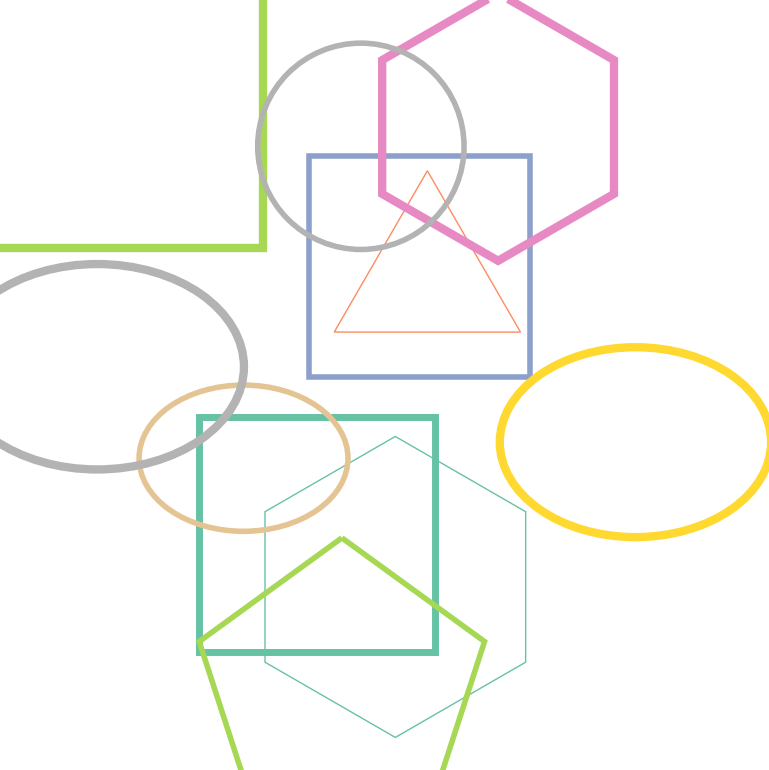[{"shape": "hexagon", "thickness": 0.5, "radius": 0.98, "center": [0.513, 0.238]}, {"shape": "square", "thickness": 2.5, "radius": 0.77, "center": [0.412, 0.306]}, {"shape": "triangle", "thickness": 0.5, "radius": 0.7, "center": [0.555, 0.639]}, {"shape": "square", "thickness": 2, "radius": 0.72, "center": [0.545, 0.654]}, {"shape": "hexagon", "thickness": 3, "radius": 0.87, "center": [0.647, 0.835]}, {"shape": "pentagon", "thickness": 2, "radius": 0.97, "center": [0.444, 0.107]}, {"shape": "square", "thickness": 3, "radius": 1.0, "center": [0.142, 0.878]}, {"shape": "oval", "thickness": 3, "radius": 0.88, "center": [0.825, 0.426]}, {"shape": "oval", "thickness": 2, "radius": 0.68, "center": [0.316, 0.405]}, {"shape": "circle", "thickness": 2, "radius": 0.67, "center": [0.469, 0.81]}, {"shape": "oval", "thickness": 3, "radius": 0.95, "center": [0.126, 0.524]}]